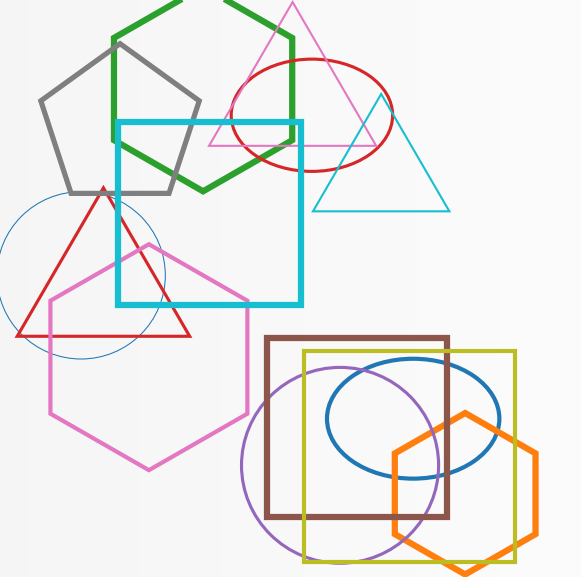[{"shape": "circle", "thickness": 0.5, "radius": 0.72, "center": [0.14, 0.522]}, {"shape": "oval", "thickness": 2, "radius": 0.74, "center": [0.711, 0.274]}, {"shape": "hexagon", "thickness": 3, "radius": 0.7, "center": [0.8, 0.144]}, {"shape": "hexagon", "thickness": 3, "radius": 0.89, "center": [0.349, 0.845]}, {"shape": "triangle", "thickness": 1.5, "radius": 0.86, "center": [0.178, 0.502]}, {"shape": "oval", "thickness": 1.5, "radius": 0.69, "center": [0.537, 0.8]}, {"shape": "circle", "thickness": 1.5, "radius": 0.85, "center": [0.585, 0.193]}, {"shape": "square", "thickness": 3, "radius": 0.77, "center": [0.615, 0.259]}, {"shape": "triangle", "thickness": 1, "radius": 0.83, "center": [0.503, 0.83]}, {"shape": "hexagon", "thickness": 2, "radius": 0.98, "center": [0.256, 0.381]}, {"shape": "pentagon", "thickness": 2.5, "radius": 0.72, "center": [0.207, 0.78]}, {"shape": "square", "thickness": 2, "radius": 0.91, "center": [0.704, 0.209]}, {"shape": "square", "thickness": 3, "radius": 0.79, "center": [0.361, 0.63]}, {"shape": "triangle", "thickness": 1, "radius": 0.68, "center": [0.656, 0.701]}]